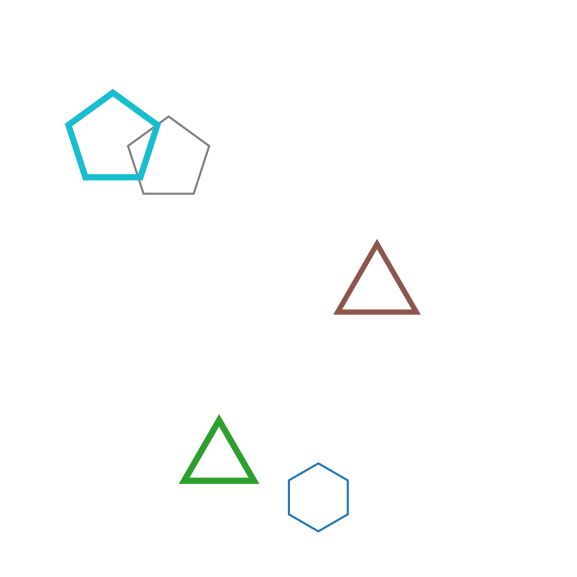[{"shape": "hexagon", "thickness": 1, "radius": 0.29, "center": [0.551, 0.138]}, {"shape": "triangle", "thickness": 3, "radius": 0.35, "center": [0.379, 0.202]}, {"shape": "triangle", "thickness": 2.5, "radius": 0.39, "center": [0.653, 0.498]}, {"shape": "pentagon", "thickness": 1, "radius": 0.37, "center": [0.292, 0.724]}, {"shape": "pentagon", "thickness": 3, "radius": 0.4, "center": [0.196, 0.758]}]